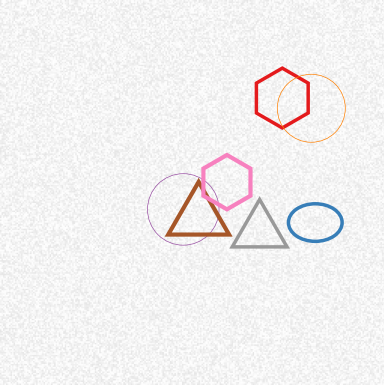[{"shape": "hexagon", "thickness": 2.5, "radius": 0.39, "center": [0.733, 0.745]}, {"shape": "oval", "thickness": 2.5, "radius": 0.35, "center": [0.819, 0.422]}, {"shape": "circle", "thickness": 0.5, "radius": 0.46, "center": [0.476, 0.456]}, {"shape": "circle", "thickness": 0.5, "radius": 0.44, "center": [0.809, 0.719]}, {"shape": "triangle", "thickness": 3, "radius": 0.46, "center": [0.516, 0.436]}, {"shape": "hexagon", "thickness": 3, "radius": 0.35, "center": [0.589, 0.527]}, {"shape": "triangle", "thickness": 2.5, "radius": 0.41, "center": [0.674, 0.4]}]